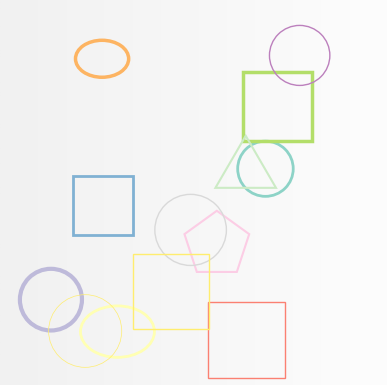[{"shape": "circle", "thickness": 2, "radius": 0.36, "center": [0.685, 0.562]}, {"shape": "oval", "thickness": 2, "radius": 0.48, "center": [0.303, 0.139]}, {"shape": "circle", "thickness": 3, "radius": 0.4, "center": [0.131, 0.222]}, {"shape": "square", "thickness": 1, "radius": 0.49, "center": [0.636, 0.117]}, {"shape": "square", "thickness": 2, "radius": 0.38, "center": [0.266, 0.466]}, {"shape": "oval", "thickness": 2.5, "radius": 0.34, "center": [0.263, 0.847]}, {"shape": "square", "thickness": 2.5, "radius": 0.44, "center": [0.717, 0.724]}, {"shape": "pentagon", "thickness": 1.5, "radius": 0.44, "center": [0.56, 0.365]}, {"shape": "circle", "thickness": 1, "radius": 0.46, "center": [0.492, 0.403]}, {"shape": "circle", "thickness": 1, "radius": 0.39, "center": [0.773, 0.856]}, {"shape": "triangle", "thickness": 1.5, "radius": 0.45, "center": [0.634, 0.557]}, {"shape": "square", "thickness": 1, "radius": 0.49, "center": [0.441, 0.243]}, {"shape": "circle", "thickness": 0.5, "radius": 0.47, "center": [0.22, 0.14]}]